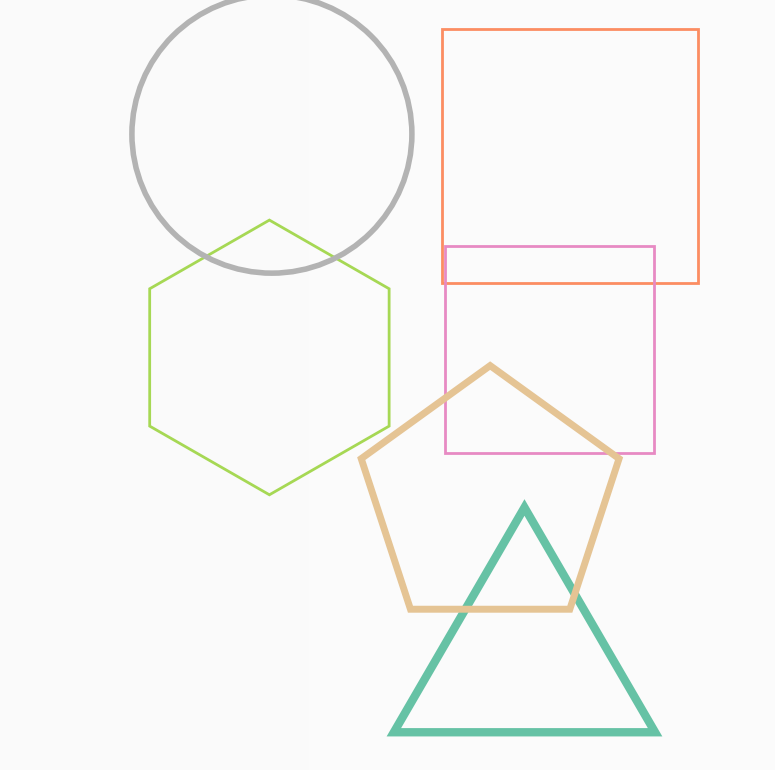[{"shape": "triangle", "thickness": 3, "radius": 0.97, "center": [0.677, 0.146]}, {"shape": "square", "thickness": 1, "radius": 0.83, "center": [0.735, 0.797]}, {"shape": "square", "thickness": 1, "radius": 0.67, "center": [0.709, 0.546]}, {"shape": "hexagon", "thickness": 1, "radius": 0.89, "center": [0.348, 0.536]}, {"shape": "pentagon", "thickness": 2.5, "radius": 0.87, "center": [0.632, 0.35]}, {"shape": "circle", "thickness": 2, "radius": 0.9, "center": [0.351, 0.826]}]